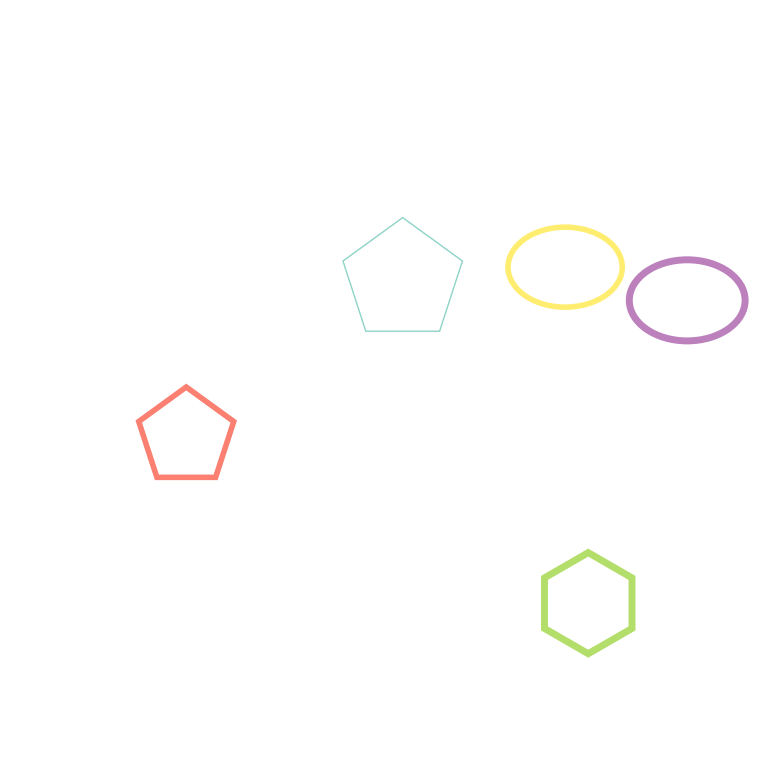[{"shape": "pentagon", "thickness": 0.5, "radius": 0.41, "center": [0.523, 0.636]}, {"shape": "pentagon", "thickness": 2, "radius": 0.32, "center": [0.242, 0.433]}, {"shape": "hexagon", "thickness": 2.5, "radius": 0.33, "center": [0.764, 0.217]}, {"shape": "oval", "thickness": 2.5, "radius": 0.38, "center": [0.892, 0.61]}, {"shape": "oval", "thickness": 2, "radius": 0.37, "center": [0.734, 0.653]}]